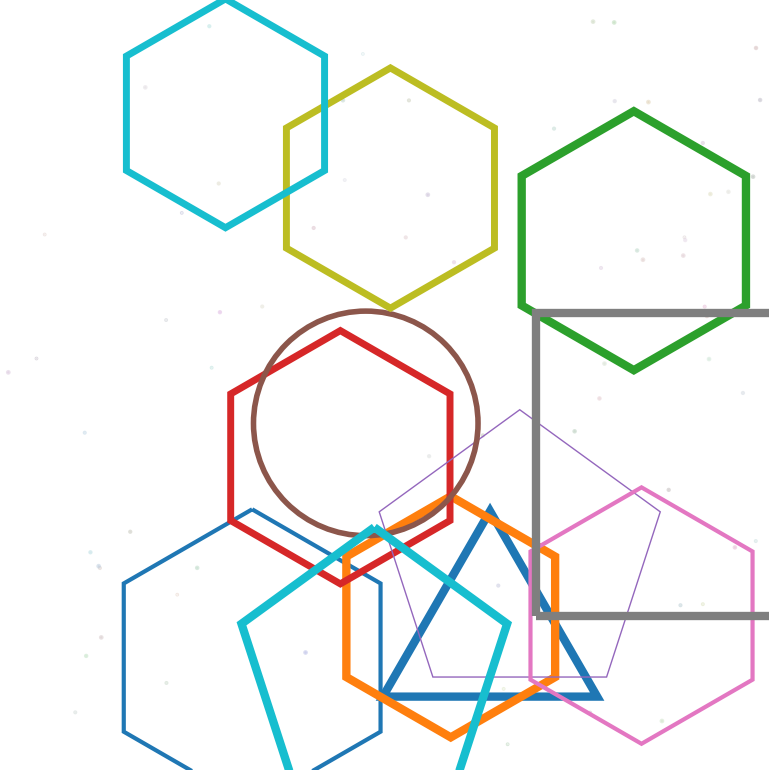[{"shape": "triangle", "thickness": 3, "radius": 0.8, "center": [0.636, 0.176]}, {"shape": "hexagon", "thickness": 1.5, "radius": 0.96, "center": [0.327, 0.146]}, {"shape": "hexagon", "thickness": 3, "radius": 0.78, "center": [0.585, 0.199]}, {"shape": "hexagon", "thickness": 3, "radius": 0.84, "center": [0.823, 0.687]}, {"shape": "hexagon", "thickness": 2.5, "radius": 0.82, "center": [0.442, 0.406]}, {"shape": "pentagon", "thickness": 0.5, "radius": 0.96, "center": [0.675, 0.276]}, {"shape": "circle", "thickness": 2, "radius": 0.73, "center": [0.475, 0.45]}, {"shape": "hexagon", "thickness": 1.5, "radius": 0.83, "center": [0.833, 0.201]}, {"shape": "square", "thickness": 3, "radius": 0.99, "center": [0.893, 0.397]}, {"shape": "hexagon", "thickness": 2.5, "radius": 0.78, "center": [0.507, 0.756]}, {"shape": "hexagon", "thickness": 2.5, "radius": 0.74, "center": [0.293, 0.853]}, {"shape": "pentagon", "thickness": 3, "radius": 0.91, "center": [0.486, 0.134]}]